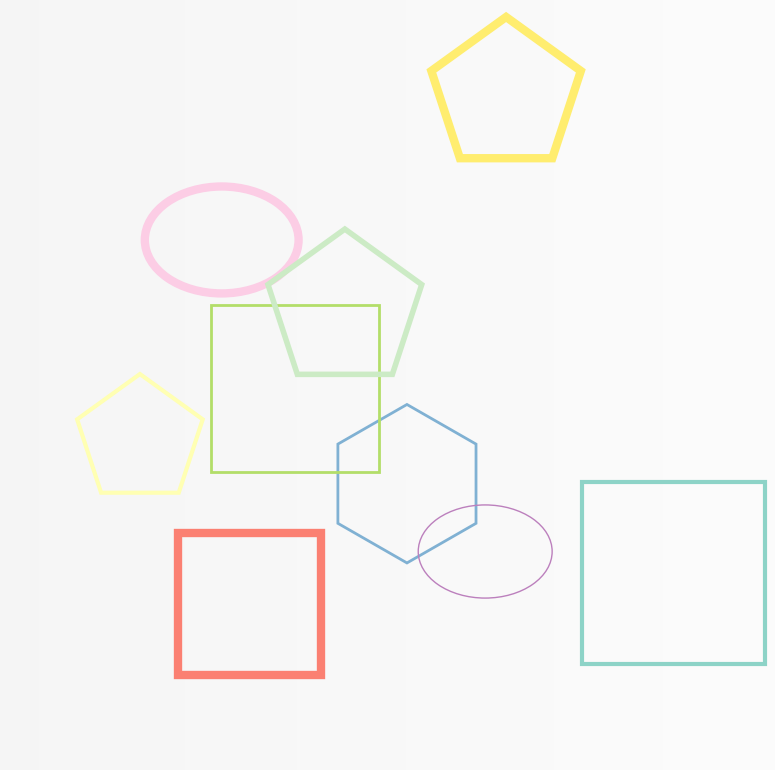[{"shape": "square", "thickness": 1.5, "radius": 0.59, "center": [0.869, 0.256]}, {"shape": "pentagon", "thickness": 1.5, "radius": 0.43, "center": [0.181, 0.429]}, {"shape": "square", "thickness": 3, "radius": 0.46, "center": [0.322, 0.215]}, {"shape": "hexagon", "thickness": 1, "radius": 0.51, "center": [0.525, 0.372]}, {"shape": "square", "thickness": 1, "radius": 0.54, "center": [0.38, 0.496]}, {"shape": "oval", "thickness": 3, "radius": 0.5, "center": [0.286, 0.688]}, {"shape": "oval", "thickness": 0.5, "radius": 0.43, "center": [0.626, 0.284]}, {"shape": "pentagon", "thickness": 2, "radius": 0.52, "center": [0.445, 0.598]}, {"shape": "pentagon", "thickness": 3, "radius": 0.51, "center": [0.653, 0.877]}]